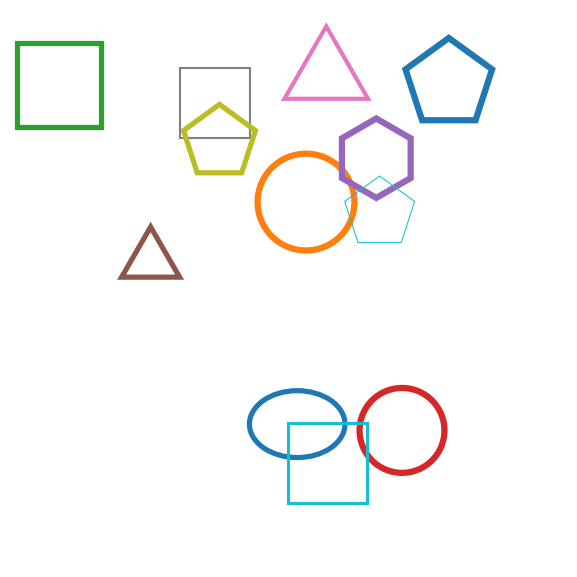[{"shape": "pentagon", "thickness": 3, "radius": 0.39, "center": [0.777, 0.855]}, {"shape": "oval", "thickness": 2.5, "radius": 0.41, "center": [0.515, 0.265]}, {"shape": "circle", "thickness": 3, "radius": 0.42, "center": [0.53, 0.649]}, {"shape": "square", "thickness": 2.5, "radius": 0.36, "center": [0.103, 0.851]}, {"shape": "circle", "thickness": 3, "radius": 0.37, "center": [0.696, 0.254]}, {"shape": "hexagon", "thickness": 3, "radius": 0.34, "center": [0.652, 0.725]}, {"shape": "triangle", "thickness": 2.5, "radius": 0.29, "center": [0.261, 0.548]}, {"shape": "triangle", "thickness": 2, "radius": 0.42, "center": [0.565, 0.87]}, {"shape": "square", "thickness": 1, "radius": 0.3, "center": [0.372, 0.822]}, {"shape": "pentagon", "thickness": 2.5, "radius": 0.33, "center": [0.38, 0.753]}, {"shape": "pentagon", "thickness": 0.5, "radius": 0.32, "center": [0.657, 0.631]}, {"shape": "square", "thickness": 1.5, "radius": 0.34, "center": [0.567, 0.198]}]